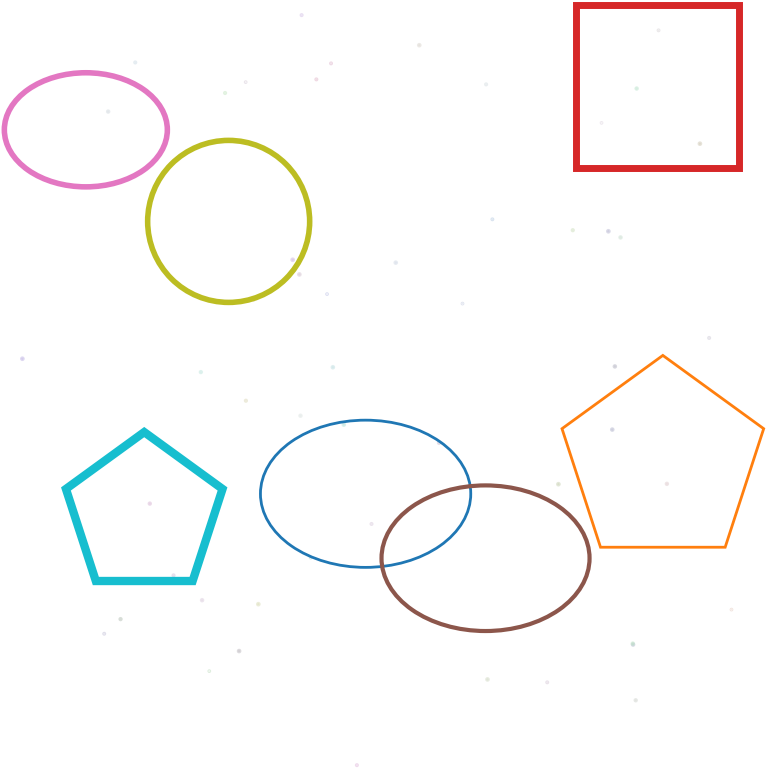[{"shape": "oval", "thickness": 1, "radius": 0.68, "center": [0.475, 0.359]}, {"shape": "pentagon", "thickness": 1, "radius": 0.69, "center": [0.861, 0.401]}, {"shape": "square", "thickness": 2.5, "radius": 0.53, "center": [0.854, 0.888]}, {"shape": "oval", "thickness": 1.5, "radius": 0.68, "center": [0.631, 0.275]}, {"shape": "oval", "thickness": 2, "radius": 0.53, "center": [0.111, 0.831]}, {"shape": "circle", "thickness": 2, "radius": 0.53, "center": [0.297, 0.712]}, {"shape": "pentagon", "thickness": 3, "radius": 0.53, "center": [0.187, 0.332]}]